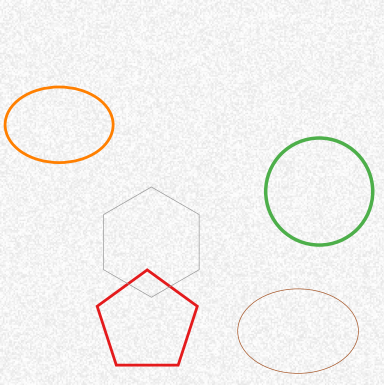[{"shape": "pentagon", "thickness": 2, "radius": 0.68, "center": [0.382, 0.162]}, {"shape": "circle", "thickness": 2.5, "radius": 0.69, "center": [0.829, 0.502]}, {"shape": "oval", "thickness": 2, "radius": 0.7, "center": [0.154, 0.676]}, {"shape": "oval", "thickness": 0.5, "radius": 0.78, "center": [0.774, 0.14]}, {"shape": "hexagon", "thickness": 0.5, "radius": 0.72, "center": [0.393, 0.371]}]